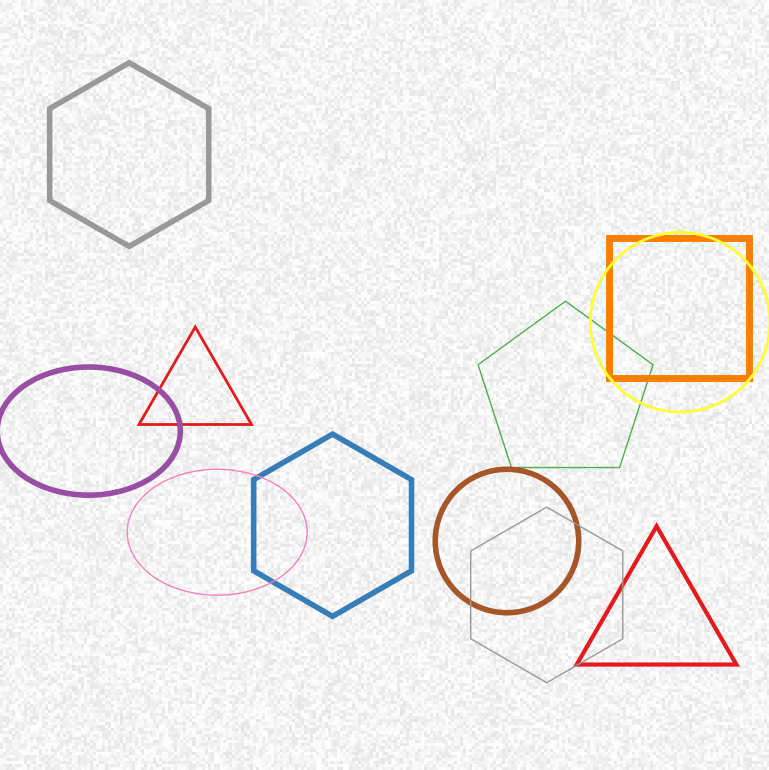[{"shape": "triangle", "thickness": 1, "radius": 0.42, "center": [0.254, 0.491]}, {"shape": "triangle", "thickness": 1.5, "radius": 0.6, "center": [0.853, 0.197]}, {"shape": "hexagon", "thickness": 2, "radius": 0.59, "center": [0.432, 0.318]}, {"shape": "pentagon", "thickness": 0.5, "radius": 0.6, "center": [0.734, 0.489]}, {"shape": "oval", "thickness": 2, "radius": 0.59, "center": [0.115, 0.44]}, {"shape": "square", "thickness": 2.5, "radius": 0.46, "center": [0.882, 0.6]}, {"shape": "circle", "thickness": 1, "radius": 0.58, "center": [0.883, 0.582]}, {"shape": "circle", "thickness": 2, "radius": 0.47, "center": [0.658, 0.297]}, {"shape": "oval", "thickness": 0.5, "radius": 0.58, "center": [0.282, 0.309]}, {"shape": "hexagon", "thickness": 2, "radius": 0.6, "center": [0.168, 0.799]}, {"shape": "hexagon", "thickness": 0.5, "radius": 0.57, "center": [0.71, 0.227]}]